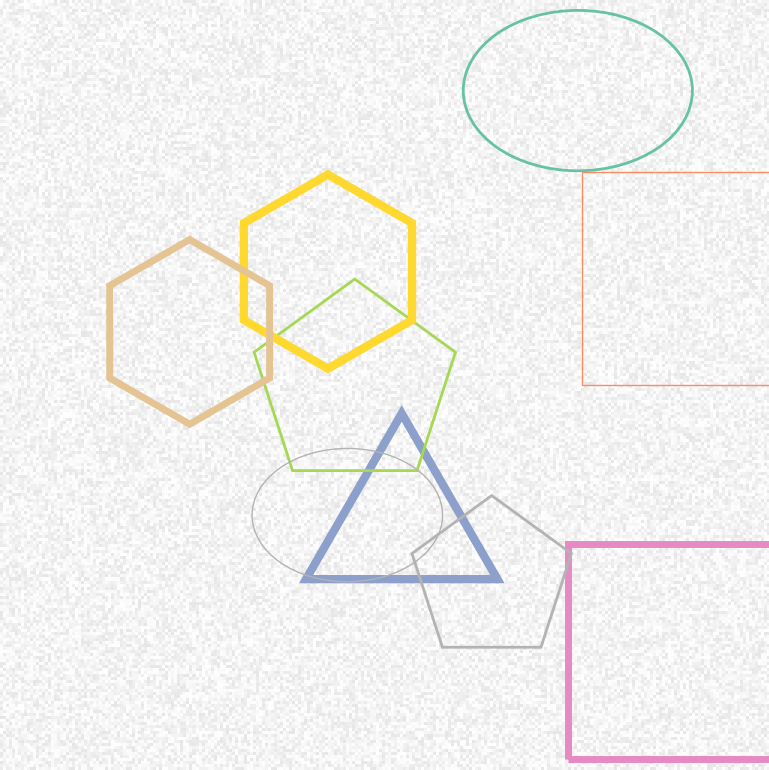[{"shape": "oval", "thickness": 1, "radius": 0.74, "center": [0.75, 0.882]}, {"shape": "square", "thickness": 0.5, "radius": 0.69, "center": [0.894, 0.638]}, {"shape": "triangle", "thickness": 3, "radius": 0.72, "center": [0.522, 0.32]}, {"shape": "square", "thickness": 2.5, "radius": 0.7, "center": [0.878, 0.154]}, {"shape": "pentagon", "thickness": 1, "radius": 0.69, "center": [0.461, 0.5]}, {"shape": "hexagon", "thickness": 3, "radius": 0.63, "center": [0.426, 0.647]}, {"shape": "hexagon", "thickness": 2.5, "radius": 0.6, "center": [0.246, 0.569]}, {"shape": "pentagon", "thickness": 1, "radius": 0.54, "center": [0.639, 0.248]}, {"shape": "oval", "thickness": 0.5, "radius": 0.62, "center": [0.451, 0.331]}]